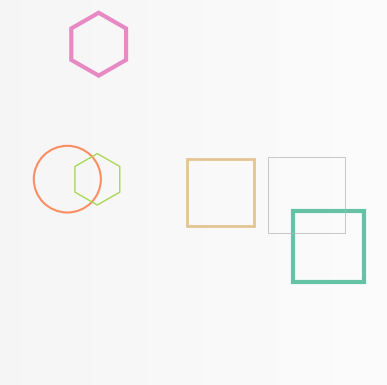[{"shape": "square", "thickness": 3, "radius": 0.46, "center": [0.848, 0.36]}, {"shape": "circle", "thickness": 1.5, "radius": 0.43, "center": [0.174, 0.535]}, {"shape": "hexagon", "thickness": 3, "radius": 0.41, "center": [0.255, 0.885]}, {"shape": "hexagon", "thickness": 1, "radius": 0.33, "center": [0.251, 0.534]}, {"shape": "square", "thickness": 2, "radius": 0.44, "center": [0.569, 0.5]}, {"shape": "square", "thickness": 0.5, "radius": 0.49, "center": [0.792, 0.494]}]